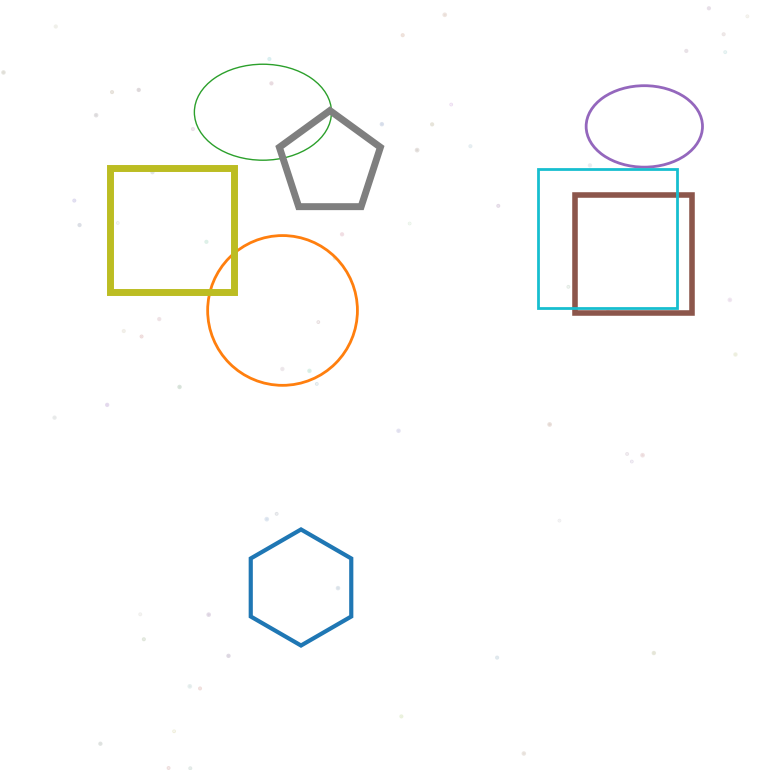[{"shape": "hexagon", "thickness": 1.5, "radius": 0.38, "center": [0.391, 0.237]}, {"shape": "circle", "thickness": 1, "radius": 0.49, "center": [0.367, 0.597]}, {"shape": "oval", "thickness": 0.5, "radius": 0.45, "center": [0.341, 0.854]}, {"shape": "oval", "thickness": 1, "radius": 0.38, "center": [0.837, 0.836]}, {"shape": "square", "thickness": 2, "radius": 0.38, "center": [0.823, 0.67]}, {"shape": "pentagon", "thickness": 2.5, "radius": 0.34, "center": [0.428, 0.787]}, {"shape": "square", "thickness": 2.5, "radius": 0.4, "center": [0.224, 0.701]}, {"shape": "square", "thickness": 1, "radius": 0.45, "center": [0.789, 0.69]}]